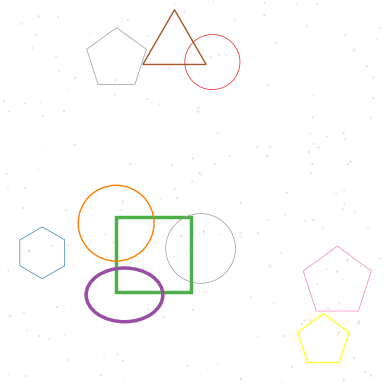[{"shape": "circle", "thickness": 0.5, "radius": 0.36, "center": [0.552, 0.839]}, {"shape": "hexagon", "thickness": 0.5, "radius": 0.34, "center": [0.11, 0.343]}, {"shape": "square", "thickness": 2.5, "radius": 0.49, "center": [0.399, 0.339]}, {"shape": "oval", "thickness": 2.5, "radius": 0.5, "center": [0.323, 0.234]}, {"shape": "circle", "thickness": 1, "radius": 0.49, "center": [0.302, 0.42]}, {"shape": "pentagon", "thickness": 1, "radius": 0.35, "center": [0.84, 0.115]}, {"shape": "triangle", "thickness": 1, "radius": 0.47, "center": [0.453, 0.88]}, {"shape": "pentagon", "thickness": 0.5, "radius": 0.47, "center": [0.876, 0.267]}, {"shape": "circle", "thickness": 0.5, "radius": 0.45, "center": [0.521, 0.355]}, {"shape": "pentagon", "thickness": 0.5, "radius": 0.41, "center": [0.303, 0.847]}]